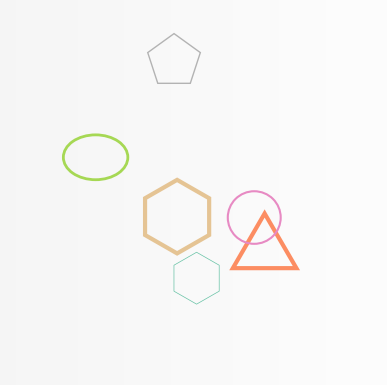[{"shape": "hexagon", "thickness": 0.5, "radius": 0.34, "center": [0.507, 0.277]}, {"shape": "triangle", "thickness": 3, "radius": 0.47, "center": [0.683, 0.351]}, {"shape": "circle", "thickness": 1.5, "radius": 0.34, "center": [0.656, 0.435]}, {"shape": "oval", "thickness": 2, "radius": 0.42, "center": [0.247, 0.591]}, {"shape": "hexagon", "thickness": 3, "radius": 0.48, "center": [0.457, 0.437]}, {"shape": "pentagon", "thickness": 1, "radius": 0.36, "center": [0.449, 0.841]}]